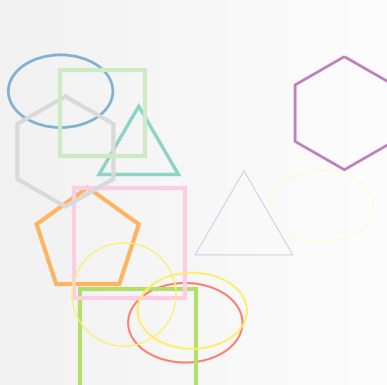[{"shape": "triangle", "thickness": 2.5, "radius": 0.59, "center": [0.358, 0.606]}, {"shape": "oval", "thickness": 0.5, "radius": 0.67, "center": [0.831, 0.465]}, {"shape": "triangle", "thickness": 0.5, "radius": 0.73, "center": [0.63, 0.411]}, {"shape": "oval", "thickness": 1.5, "radius": 0.74, "center": [0.478, 0.162]}, {"shape": "oval", "thickness": 2, "radius": 0.67, "center": [0.156, 0.763]}, {"shape": "pentagon", "thickness": 3, "radius": 0.69, "center": [0.226, 0.375]}, {"shape": "square", "thickness": 3, "radius": 0.75, "center": [0.357, 0.101]}, {"shape": "square", "thickness": 3, "radius": 0.71, "center": [0.334, 0.369]}, {"shape": "hexagon", "thickness": 3, "radius": 0.72, "center": [0.169, 0.607]}, {"shape": "hexagon", "thickness": 2, "radius": 0.73, "center": [0.889, 0.706]}, {"shape": "square", "thickness": 3, "radius": 0.55, "center": [0.265, 0.706]}, {"shape": "circle", "thickness": 1, "radius": 0.67, "center": [0.32, 0.235]}, {"shape": "oval", "thickness": 1.5, "radius": 0.71, "center": [0.496, 0.193]}]